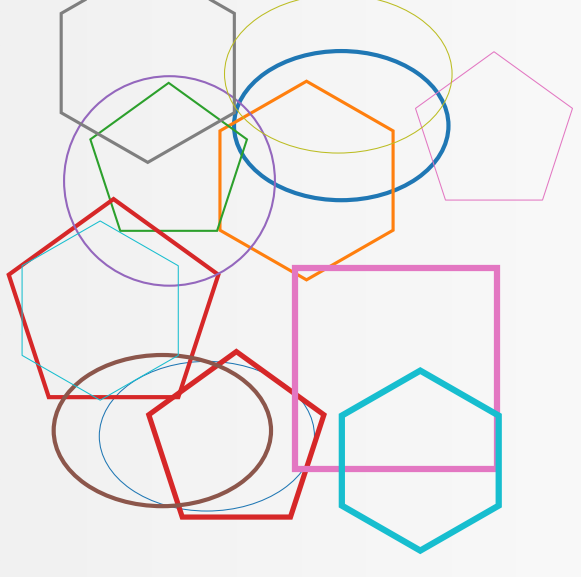[{"shape": "oval", "thickness": 0.5, "radius": 0.93, "center": [0.356, 0.244]}, {"shape": "oval", "thickness": 2, "radius": 0.92, "center": [0.587, 0.782]}, {"shape": "hexagon", "thickness": 1.5, "radius": 0.86, "center": [0.527, 0.687]}, {"shape": "pentagon", "thickness": 1, "radius": 0.71, "center": [0.29, 0.714]}, {"shape": "pentagon", "thickness": 2, "radius": 0.95, "center": [0.195, 0.465]}, {"shape": "pentagon", "thickness": 2.5, "radius": 0.79, "center": [0.407, 0.232]}, {"shape": "circle", "thickness": 1, "radius": 0.91, "center": [0.292, 0.686]}, {"shape": "oval", "thickness": 2, "radius": 0.93, "center": [0.279, 0.254]}, {"shape": "square", "thickness": 3, "radius": 0.87, "center": [0.682, 0.361]}, {"shape": "pentagon", "thickness": 0.5, "radius": 0.71, "center": [0.85, 0.768]}, {"shape": "hexagon", "thickness": 1.5, "radius": 0.86, "center": [0.254, 0.89]}, {"shape": "oval", "thickness": 0.5, "radius": 0.98, "center": [0.582, 0.871]}, {"shape": "hexagon", "thickness": 3, "radius": 0.78, "center": [0.723, 0.202]}, {"shape": "hexagon", "thickness": 0.5, "radius": 0.78, "center": [0.172, 0.461]}]